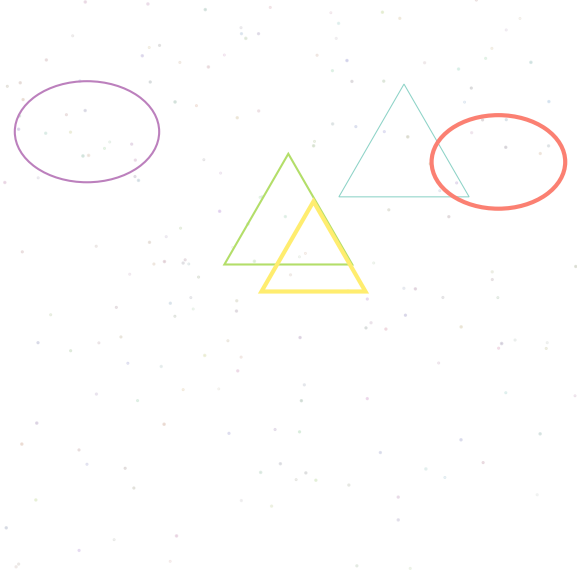[{"shape": "triangle", "thickness": 0.5, "radius": 0.65, "center": [0.7, 0.723]}, {"shape": "oval", "thickness": 2, "radius": 0.58, "center": [0.863, 0.719]}, {"shape": "triangle", "thickness": 1, "radius": 0.64, "center": [0.499, 0.605]}, {"shape": "oval", "thickness": 1, "radius": 0.63, "center": [0.151, 0.771]}, {"shape": "triangle", "thickness": 2, "radius": 0.52, "center": [0.543, 0.546]}]